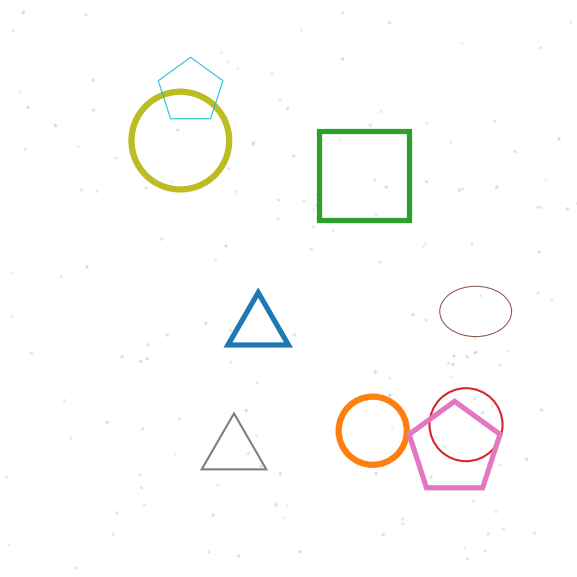[{"shape": "triangle", "thickness": 2.5, "radius": 0.3, "center": [0.447, 0.432]}, {"shape": "circle", "thickness": 3, "radius": 0.3, "center": [0.645, 0.253]}, {"shape": "square", "thickness": 2.5, "radius": 0.39, "center": [0.631, 0.695]}, {"shape": "circle", "thickness": 1, "radius": 0.32, "center": [0.807, 0.264]}, {"shape": "oval", "thickness": 0.5, "radius": 0.31, "center": [0.824, 0.46]}, {"shape": "pentagon", "thickness": 2.5, "radius": 0.41, "center": [0.787, 0.221]}, {"shape": "triangle", "thickness": 1, "radius": 0.32, "center": [0.405, 0.219]}, {"shape": "circle", "thickness": 3, "radius": 0.42, "center": [0.312, 0.756]}, {"shape": "pentagon", "thickness": 0.5, "radius": 0.29, "center": [0.33, 0.841]}]